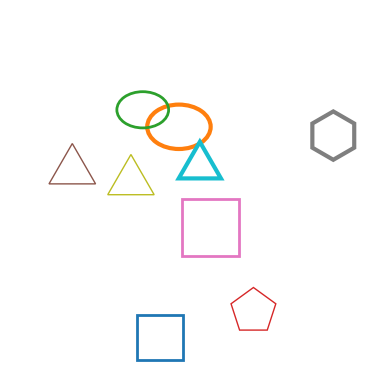[{"shape": "square", "thickness": 2, "radius": 0.3, "center": [0.415, 0.123]}, {"shape": "oval", "thickness": 3, "radius": 0.41, "center": [0.465, 0.671]}, {"shape": "oval", "thickness": 2, "radius": 0.34, "center": [0.371, 0.715]}, {"shape": "pentagon", "thickness": 1, "radius": 0.31, "center": [0.658, 0.192]}, {"shape": "triangle", "thickness": 1, "radius": 0.35, "center": [0.188, 0.557]}, {"shape": "square", "thickness": 2, "radius": 0.37, "center": [0.546, 0.41]}, {"shape": "hexagon", "thickness": 3, "radius": 0.31, "center": [0.866, 0.648]}, {"shape": "triangle", "thickness": 1, "radius": 0.35, "center": [0.34, 0.529]}, {"shape": "triangle", "thickness": 3, "radius": 0.32, "center": [0.519, 0.568]}]